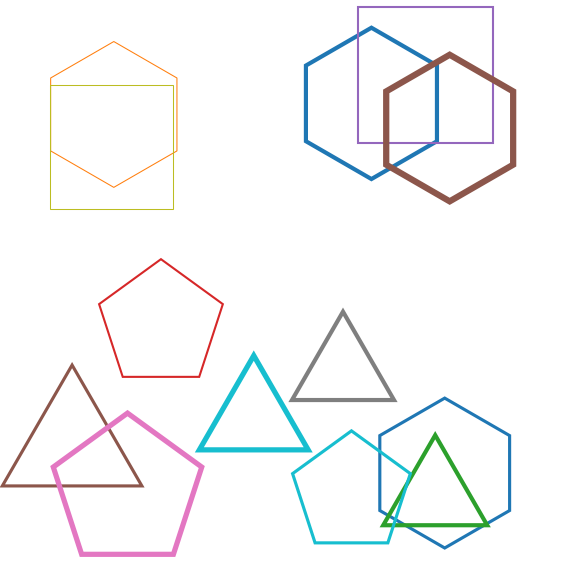[{"shape": "hexagon", "thickness": 1.5, "radius": 0.65, "center": [0.77, 0.18]}, {"shape": "hexagon", "thickness": 2, "radius": 0.66, "center": [0.643, 0.82]}, {"shape": "hexagon", "thickness": 0.5, "radius": 0.63, "center": [0.197, 0.801]}, {"shape": "triangle", "thickness": 2, "radius": 0.52, "center": [0.754, 0.142]}, {"shape": "pentagon", "thickness": 1, "radius": 0.56, "center": [0.279, 0.438]}, {"shape": "square", "thickness": 1, "radius": 0.59, "center": [0.737, 0.869]}, {"shape": "hexagon", "thickness": 3, "radius": 0.63, "center": [0.779, 0.777]}, {"shape": "triangle", "thickness": 1.5, "radius": 0.7, "center": [0.125, 0.227]}, {"shape": "pentagon", "thickness": 2.5, "radius": 0.68, "center": [0.221, 0.149]}, {"shape": "triangle", "thickness": 2, "radius": 0.51, "center": [0.594, 0.357]}, {"shape": "square", "thickness": 0.5, "radius": 0.54, "center": [0.193, 0.745]}, {"shape": "triangle", "thickness": 2.5, "radius": 0.54, "center": [0.439, 0.275]}, {"shape": "pentagon", "thickness": 1.5, "radius": 0.54, "center": [0.609, 0.146]}]